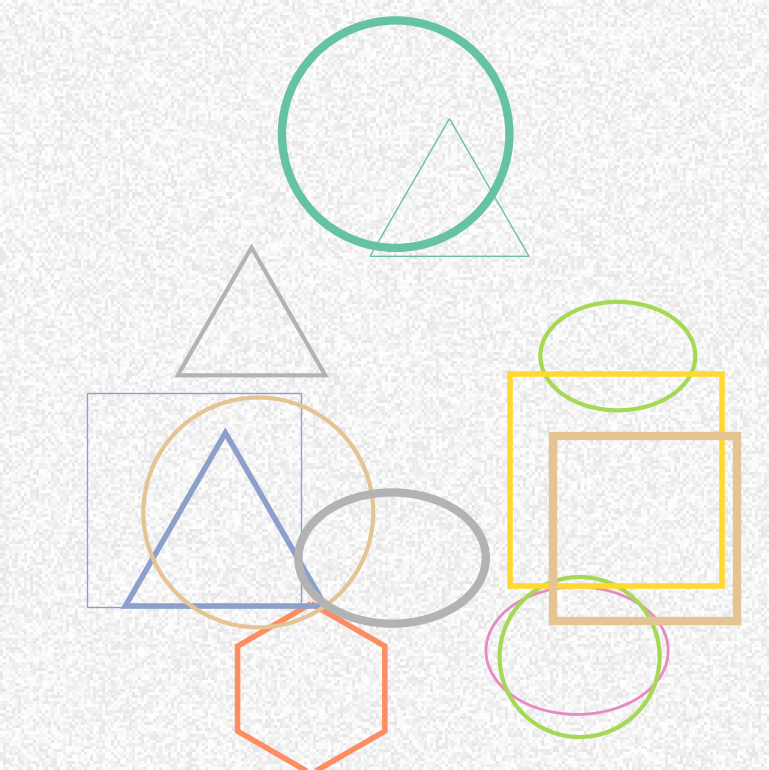[{"shape": "triangle", "thickness": 0.5, "radius": 0.6, "center": [0.584, 0.727]}, {"shape": "circle", "thickness": 3, "radius": 0.74, "center": [0.514, 0.826]}, {"shape": "hexagon", "thickness": 2, "radius": 0.55, "center": [0.404, 0.106]}, {"shape": "square", "thickness": 0.5, "radius": 0.7, "center": [0.252, 0.351]}, {"shape": "triangle", "thickness": 2, "radius": 0.75, "center": [0.293, 0.288]}, {"shape": "oval", "thickness": 1, "radius": 0.59, "center": [0.749, 0.155]}, {"shape": "circle", "thickness": 1.5, "radius": 0.52, "center": [0.753, 0.147]}, {"shape": "oval", "thickness": 1.5, "radius": 0.5, "center": [0.802, 0.538]}, {"shape": "square", "thickness": 2, "radius": 0.69, "center": [0.8, 0.376]}, {"shape": "circle", "thickness": 1.5, "radius": 0.75, "center": [0.335, 0.335]}, {"shape": "square", "thickness": 3, "radius": 0.6, "center": [0.838, 0.314]}, {"shape": "triangle", "thickness": 1.5, "radius": 0.55, "center": [0.327, 0.568]}, {"shape": "oval", "thickness": 3, "radius": 0.61, "center": [0.509, 0.275]}]